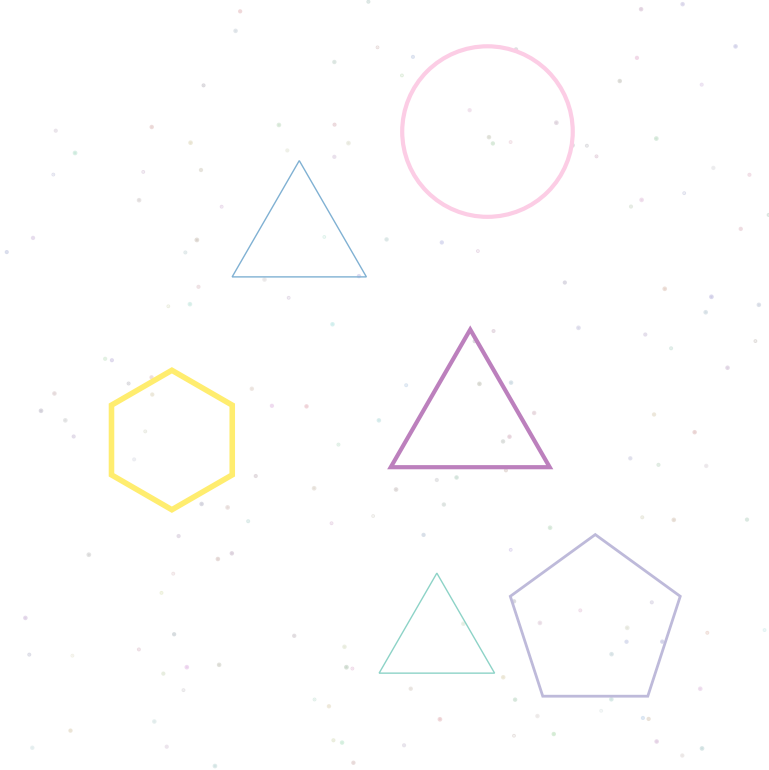[{"shape": "triangle", "thickness": 0.5, "radius": 0.43, "center": [0.567, 0.169]}, {"shape": "pentagon", "thickness": 1, "radius": 0.58, "center": [0.773, 0.19]}, {"shape": "triangle", "thickness": 0.5, "radius": 0.5, "center": [0.389, 0.691]}, {"shape": "circle", "thickness": 1.5, "radius": 0.55, "center": [0.633, 0.829]}, {"shape": "triangle", "thickness": 1.5, "radius": 0.6, "center": [0.611, 0.453]}, {"shape": "hexagon", "thickness": 2, "radius": 0.45, "center": [0.223, 0.429]}]